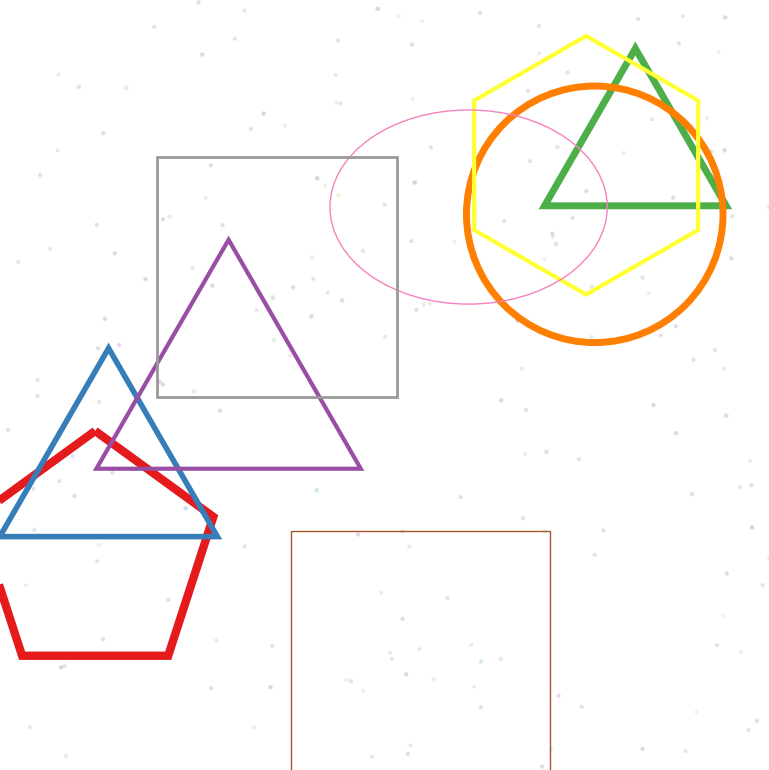[{"shape": "pentagon", "thickness": 3, "radius": 0.81, "center": [0.124, 0.279]}, {"shape": "triangle", "thickness": 2, "radius": 0.82, "center": [0.141, 0.385]}, {"shape": "triangle", "thickness": 2.5, "radius": 0.68, "center": [0.825, 0.801]}, {"shape": "triangle", "thickness": 1.5, "radius": 0.99, "center": [0.297, 0.49]}, {"shape": "circle", "thickness": 2.5, "radius": 0.83, "center": [0.772, 0.722]}, {"shape": "hexagon", "thickness": 1.5, "radius": 0.84, "center": [0.761, 0.785]}, {"shape": "square", "thickness": 0.5, "radius": 0.84, "center": [0.546, 0.143]}, {"shape": "oval", "thickness": 0.5, "radius": 0.9, "center": [0.609, 0.731]}, {"shape": "square", "thickness": 1, "radius": 0.78, "center": [0.36, 0.641]}]